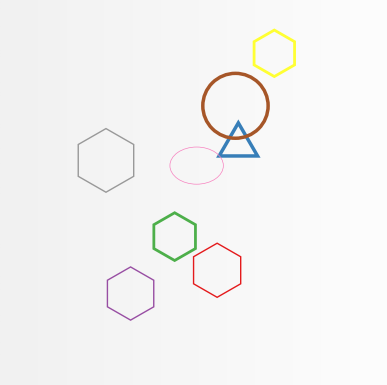[{"shape": "hexagon", "thickness": 1, "radius": 0.35, "center": [0.56, 0.298]}, {"shape": "triangle", "thickness": 2.5, "radius": 0.29, "center": [0.615, 0.624]}, {"shape": "hexagon", "thickness": 2, "radius": 0.31, "center": [0.451, 0.385]}, {"shape": "hexagon", "thickness": 1, "radius": 0.35, "center": [0.337, 0.238]}, {"shape": "hexagon", "thickness": 2, "radius": 0.3, "center": [0.708, 0.862]}, {"shape": "circle", "thickness": 2.5, "radius": 0.42, "center": [0.608, 0.725]}, {"shape": "oval", "thickness": 0.5, "radius": 0.34, "center": [0.507, 0.57]}, {"shape": "hexagon", "thickness": 1, "radius": 0.41, "center": [0.273, 0.583]}]